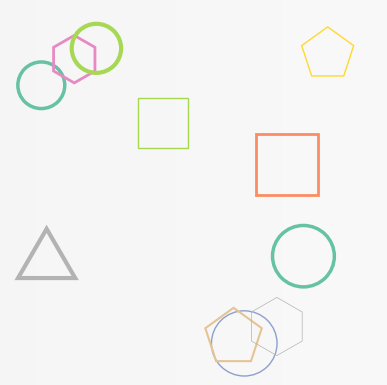[{"shape": "circle", "thickness": 2.5, "radius": 0.4, "center": [0.783, 0.335]}, {"shape": "circle", "thickness": 2.5, "radius": 0.3, "center": [0.107, 0.779]}, {"shape": "square", "thickness": 2, "radius": 0.4, "center": [0.741, 0.573]}, {"shape": "circle", "thickness": 1, "radius": 0.42, "center": [0.63, 0.108]}, {"shape": "hexagon", "thickness": 2, "radius": 0.31, "center": [0.192, 0.846]}, {"shape": "circle", "thickness": 3, "radius": 0.32, "center": [0.249, 0.874]}, {"shape": "square", "thickness": 1, "radius": 0.32, "center": [0.42, 0.681]}, {"shape": "pentagon", "thickness": 1, "radius": 0.35, "center": [0.846, 0.86]}, {"shape": "pentagon", "thickness": 1.5, "radius": 0.38, "center": [0.603, 0.124]}, {"shape": "triangle", "thickness": 3, "radius": 0.43, "center": [0.12, 0.32]}, {"shape": "hexagon", "thickness": 0.5, "radius": 0.38, "center": [0.714, 0.152]}]